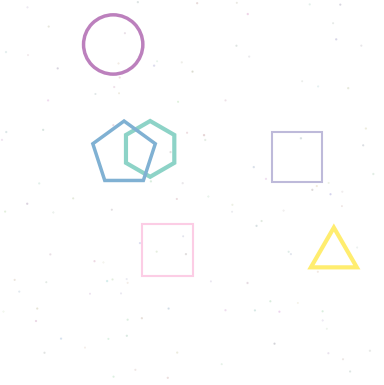[{"shape": "hexagon", "thickness": 3, "radius": 0.36, "center": [0.39, 0.613]}, {"shape": "square", "thickness": 1.5, "radius": 0.33, "center": [0.771, 0.592]}, {"shape": "pentagon", "thickness": 2.5, "radius": 0.43, "center": [0.322, 0.6]}, {"shape": "square", "thickness": 1.5, "radius": 0.33, "center": [0.435, 0.351]}, {"shape": "circle", "thickness": 2.5, "radius": 0.39, "center": [0.294, 0.884]}, {"shape": "triangle", "thickness": 3, "radius": 0.34, "center": [0.867, 0.34]}]